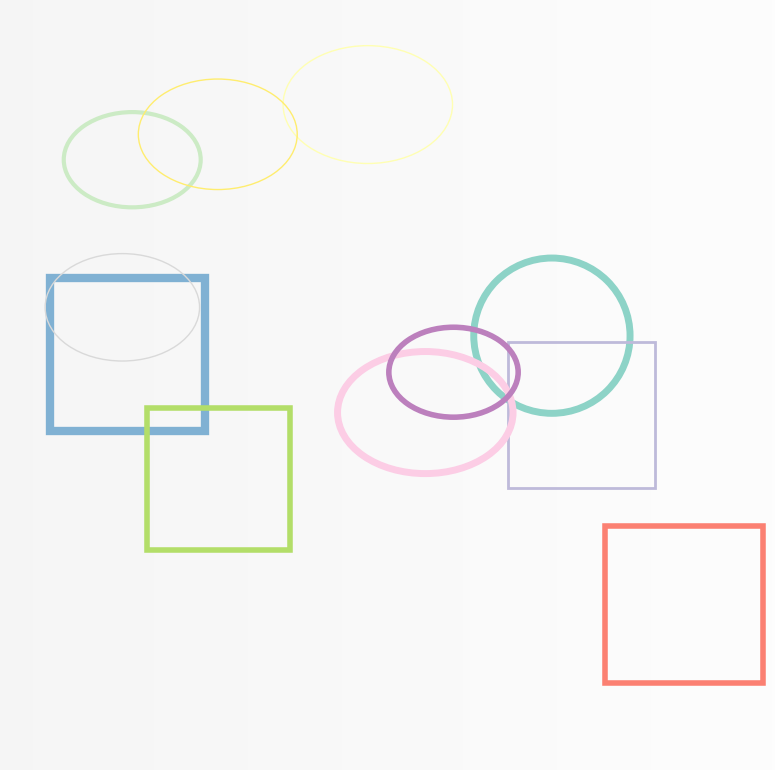[{"shape": "circle", "thickness": 2.5, "radius": 0.5, "center": [0.712, 0.564]}, {"shape": "oval", "thickness": 0.5, "radius": 0.55, "center": [0.475, 0.864]}, {"shape": "square", "thickness": 1, "radius": 0.47, "center": [0.75, 0.461]}, {"shape": "square", "thickness": 2, "radius": 0.51, "center": [0.882, 0.214]}, {"shape": "square", "thickness": 3, "radius": 0.5, "center": [0.165, 0.54]}, {"shape": "square", "thickness": 2, "radius": 0.46, "center": [0.282, 0.378]}, {"shape": "oval", "thickness": 2.5, "radius": 0.57, "center": [0.549, 0.464]}, {"shape": "oval", "thickness": 0.5, "radius": 0.5, "center": [0.158, 0.601]}, {"shape": "oval", "thickness": 2, "radius": 0.42, "center": [0.585, 0.517]}, {"shape": "oval", "thickness": 1.5, "radius": 0.44, "center": [0.171, 0.793]}, {"shape": "oval", "thickness": 0.5, "radius": 0.51, "center": [0.281, 0.826]}]